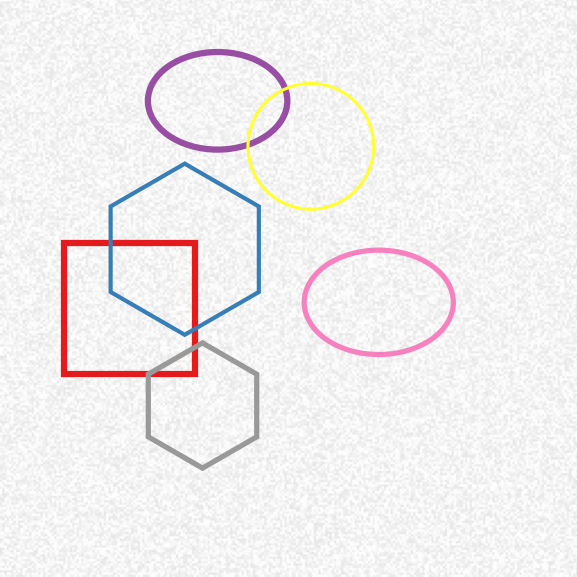[{"shape": "square", "thickness": 3, "radius": 0.57, "center": [0.224, 0.465]}, {"shape": "hexagon", "thickness": 2, "radius": 0.74, "center": [0.32, 0.568]}, {"shape": "oval", "thickness": 3, "radius": 0.6, "center": [0.377, 0.825]}, {"shape": "circle", "thickness": 1.5, "radius": 0.54, "center": [0.538, 0.746]}, {"shape": "oval", "thickness": 2.5, "radius": 0.65, "center": [0.656, 0.476]}, {"shape": "hexagon", "thickness": 2.5, "radius": 0.54, "center": [0.351, 0.297]}]